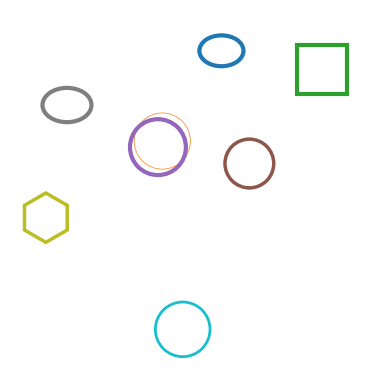[{"shape": "oval", "thickness": 3, "radius": 0.29, "center": [0.575, 0.868]}, {"shape": "circle", "thickness": 0.5, "radius": 0.36, "center": [0.421, 0.634]}, {"shape": "square", "thickness": 3, "radius": 0.32, "center": [0.836, 0.82]}, {"shape": "circle", "thickness": 3, "radius": 0.36, "center": [0.41, 0.618]}, {"shape": "circle", "thickness": 2.5, "radius": 0.32, "center": [0.648, 0.575]}, {"shape": "oval", "thickness": 3, "radius": 0.32, "center": [0.174, 0.727]}, {"shape": "hexagon", "thickness": 2.5, "radius": 0.32, "center": [0.119, 0.435]}, {"shape": "circle", "thickness": 2, "radius": 0.35, "center": [0.475, 0.145]}]